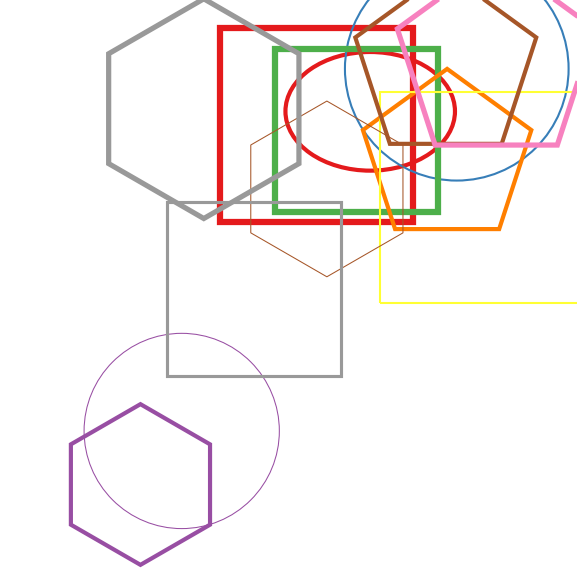[{"shape": "oval", "thickness": 2, "radius": 0.73, "center": [0.641, 0.806]}, {"shape": "square", "thickness": 3, "radius": 0.84, "center": [0.548, 0.782]}, {"shape": "circle", "thickness": 1, "radius": 0.97, "center": [0.791, 0.88]}, {"shape": "square", "thickness": 3, "radius": 0.7, "center": [0.618, 0.773]}, {"shape": "circle", "thickness": 0.5, "radius": 0.85, "center": [0.315, 0.253]}, {"shape": "hexagon", "thickness": 2, "radius": 0.7, "center": [0.243, 0.16]}, {"shape": "pentagon", "thickness": 2, "radius": 0.77, "center": [0.774, 0.726]}, {"shape": "square", "thickness": 1, "radius": 0.91, "center": [0.84, 0.658]}, {"shape": "hexagon", "thickness": 0.5, "radius": 0.76, "center": [0.566, 0.672]}, {"shape": "pentagon", "thickness": 2, "radius": 0.82, "center": [0.772, 0.883]}, {"shape": "pentagon", "thickness": 2.5, "radius": 0.9, "center": [0.859, 0.894]}, {"shape": "square", "thickness": 1.5, "radius": 0.75, "center": [0.44, 0.499]}, {"shape": "hexagon", "thickness": 2.5, "radius": 0.95, "center": [0.353, 0.811]}]